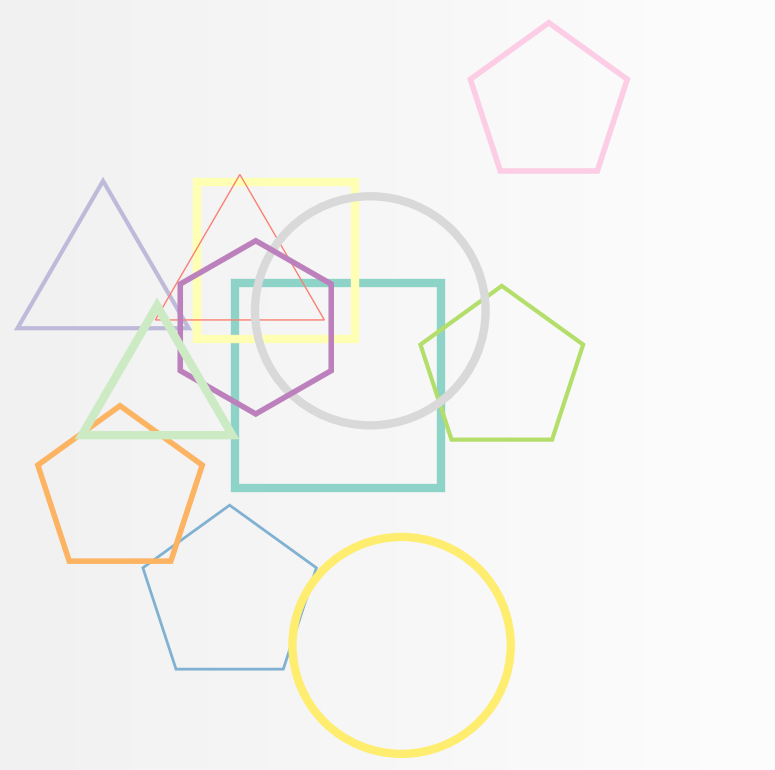[{"shape": "square", "thickness": 3, "radius": 0.66, "center": [0.436, 0.499]}, {"shape": "square", "thickness": 3, "radius": 0.51, "center": [0.356, 0.662]}, {"shape": "triangle", "thickness": 1.5, "radius": 0.64, "center": [0.133, 0.638]}, {"shape": "triangle", "thickness": 0.5, "radius": 0.63, "center": [0.31, 0.647]}, {"shape": "pentagon", "thickness": 1, "radius": 0.59, "center": [0.296, 0.226]}, {"shape": "pentagon", "thickness": 2, "radius": 0.56, "center": [0.155, 0.361]}, {"shape": "pentagon", "thickness": 1.5, "radius": 0.55, "center": [0.647, 0.518]}, {"shape": "pentagon", "thickness": 2, "radius": 0.53, "center": [0.708, 0.864]}, {"shape": "circle", "thickness": 3, "radius": 0.74, "center": [0.478, 0.596]}, {"shape": "hexagon", "thickness": 2, "radius": 0.56, "center": [0.33, 0.575]}, {"shape": "triangle", "thickness": 3, "radius": 0.56, "center": [0.203, 0.491]}, {"shape": "circle", "thickness": 3, "radius": 0.7, "center": [0.518, 0.162]}]